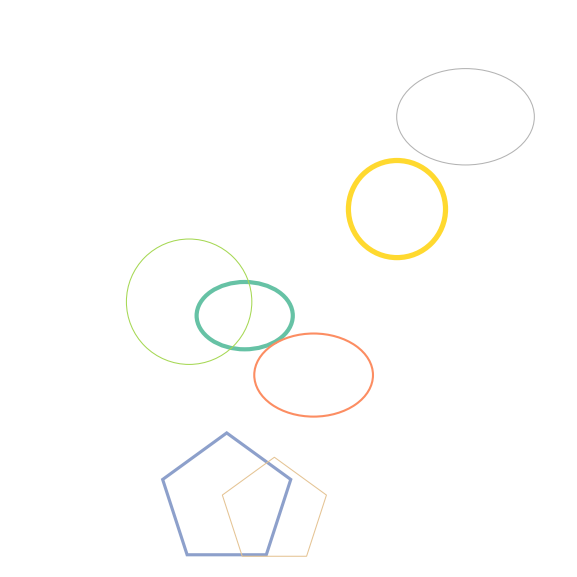[{"shape": "oval", "thickness": 2, "radius": 0.42, "center": [0.424, 0.453]}, {"shape": "oval", "thickness": 1, "radius": 0.51, "center": [0.543, 0.35]}, {"shape": "pentagon", "thickness": 1.5, "radius": 0.58, "center": [0.393, 0.133]}, {"shape": "circle", "thickness": 0.5, "radius": 0.54, "center": [0.327, 0.477]}, {"shape": "circle", "thickness": 2.5, "radius": 0.42, "center": [0.687, 0.637]}, {"shape": "pentagon", "thickness": 0.5, "radius": 0.47, "center": [0.475, 0.113]}, {"shape": "oval", "thickness": 0.5, "radius": 0.6, "center": [0.806, 0.797]}]